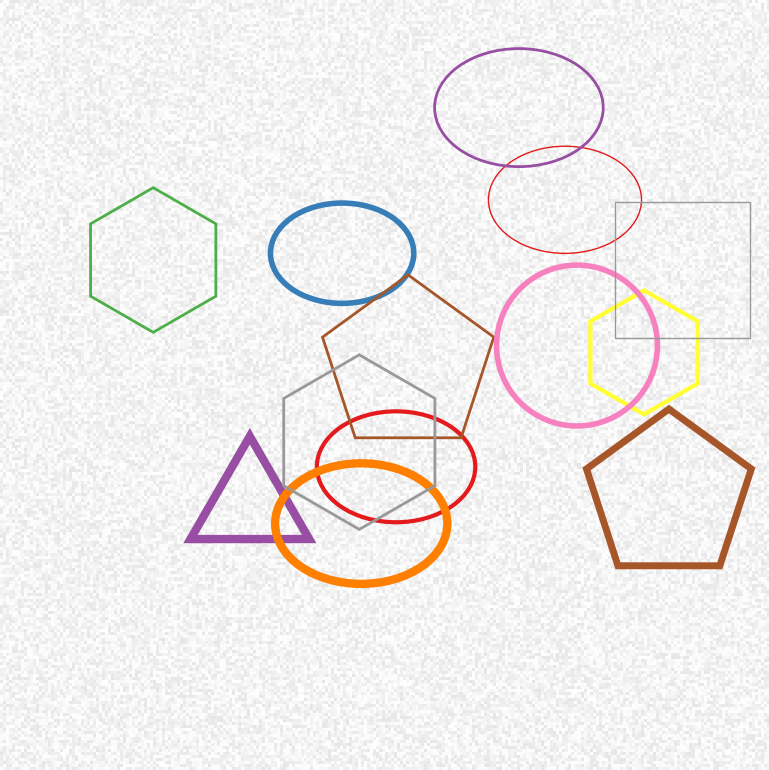[{"shape": "oval", "thickness": 0.5, "radius": 0.5, "center": [0.734, 0.741]}, {"shape": "oval", "thickness": 1.5, "radius": 0.51, "center": [0.514, 0.394]}, {"shape": "oval", "thickness": 2, "radius": 0.47, "center": [0.444, 0.671]}, {"shape": "hexagon", "thickness": 1, "radius": 0.47, "center": [0.199, 0.662]}, {"shape": "oval", "thickness": 1, "radius": 0.55, "center": [0.674, 0.86]}, {"shape": "triangle", "thickness": 3, "radius": 0.45, "center": [0.324, 0.344]}, {"shape": "oval", "thickness": 3, "radius": 0.56, "center": [0.469, 0.32]}, {"shape": "hexagon", "thickness": 1.5, "radius": 0.4, "center": [0.836, 0.542]}, {"shape": "pentagon", "thickness": 1, "radius": 0.58, "center": [0.53, 0.526]}, {"shape": "pentagon", "thickness": 2.5, "radius": 0.56, "center": [0.869, 0.356]}, {"shape": "circle", "thickness": 2, "radius": 0.52, "center": [0.749, 0.551]}, {"shape": "hexagon", "thickness": 1, "radius": 0.57, "center": [0.467, 0.426]}, {"shape": "square", "thickness": 0.5, "radius": 0.44, "center": [0.886, 0.649]}]